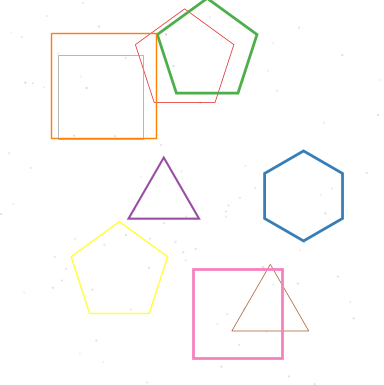[{"shape": "pentagon", "thickness": 0.5, "radius": 0.67, "center": [0.48, 0.843]}, {"shape": "hexagon", "thickness": 2, "radius": 0.58, "center": [0.788, 0.491]}, {"shape": "pentagon", "thickness": 2, "radius": 0.68, "center": [0.538, 0.868]}, {"shape": "triangle", "thickness": 1.5, "radius": 0.53, "center": [0.425, 0.485]}, {"shape": "square", "thickness": 1, "radius": 0.68, "center": [0.268, 0.779]}, {"shape": "pentagon", "thickness": 1, "radius": 0.66, "center": [0.31, 0.292]}, {"shape": "triangle", "thickness": 0.5, "radius": 0.58, "center": [0.702, 0.198]}, {"shape": "square", "thickness": 2, "radius": 0.58, "center": [0.616, 0.186]}, {"shape": "square", "thickness": 0.5, "radius": 0.55, "center": [0.26, 0.748]}]